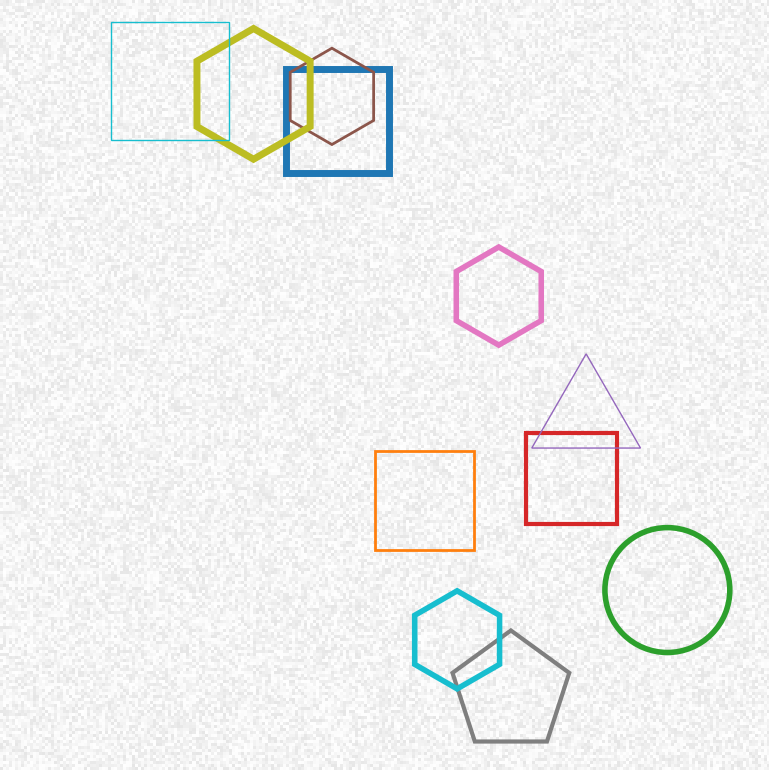[{"shape": "square", "thickness": 2.5, "radius": 0.34, "center": [0.438, 0.843]}, {"shape": "square", "thickness": 1, "radius": 0.32, "center": [0.551, 0.35]}, {"shape": "circle", "thickness": 2, "radius": 0.41, "center": [0.867, 0.234]}, {"shape": "square", "thickness": 1.5, "radius": 0.3, "center": [0.743, 0.379]}, {"shape": "triangle", "thickness": 0.5, "radius": 0.41, "center": [0.761, 0.459]}, {"shape": "hexagon", "thickness": 1, "radius": 0.31, "center": [0.431, 0.875]}, {"shape": "hexagon", "thickness": 2, "radius": 0.32, "center": [0.648, 0.616]}, {"shape": "pentagon", "thickness": 1.5, "radius": 0.4, "center": [0.663, 0.101]}, {"shape": "hexagon", "thickness": 2.5, "radius": 0.42, "center": [0.329, 0.878]}, {"shape": "square", "thickness": 0.5, "radius": 0.38, "center": [0.22, 0.895]}, {"shape": "hexagon", "thickness": 2, "radius": 0.32, "center": [0.594, 0.169]}]